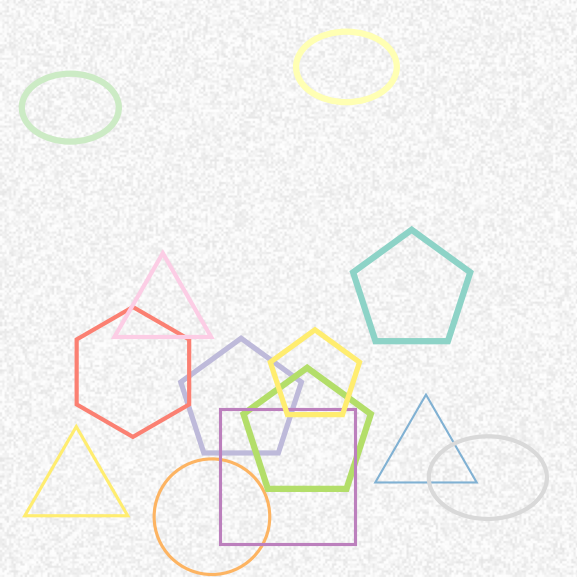[{"shape": "pentagon", "thickness": 3, "radius": 0.53, "center": [0.713, 0.495]}, {"shape": "oval", "thickness": 3, "radius": 0.44, "center": [0.6, 0.883]}, {"shape": "pentagon", "thickness": 2.5, "radius": 0.55, "center": [0.417, 0.304]}, {"shape": "hexagon", "thickness": 2, "radius": 0.56, "center": [0.23, 0.355]}, {"shape": "triangle", "thickness": 1, "radius": 0.51, "center": [0.738, 0.214]}, {"shape": "circle", "thickness": 1.5, "radius": 0.5, "center": [0.367, 0.104]}, {"shape": "pentagon", "thickness": 3, "radius": 0.58, "center": [0.532, 0.246]}, {"shape": "triangle", "thickness": 2, "radius": 0.48, "center": [0.282, 0.464]}, {"shape": "oval", "thickness": 2, "radius": 0.51, "center": [0.845, 0.172]}, {"shape": "square", "thickness": 1.5, "radius": 0.59, "center": [0.498, 0.174]}, {"shape": "oval", "thickness": 3, "radius": 0.42, "center": [0.122, 0.813]}, {"shape": "pentagon", "thickness": 2.5, "radius": 0.41, "center": [0.545, 0.347]}, {"shape": "triangle", "thickness": 1.5, "radius": 0.51, "center": [0.132, 0.158]}]